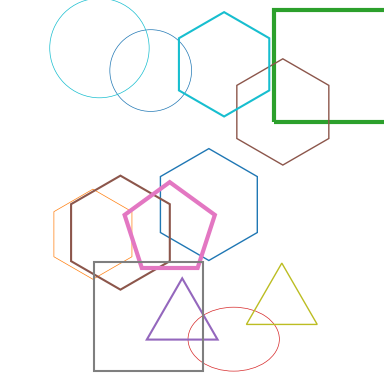[{"shape": "circle", "thickness": 0.5, "radius": 0.53, "center": [0.391, 0.817]}, {"shape": "hexagon", "thickness": 1, "radius": 0.73, "center": [0.542, 0.469]}, {"shape": "hexagon", "thickness": 0.5, "radius": 0.59, "center": [0.241, 0.392]}, {"shape": "square", "thickness": 3, "radius": 0.73, "center": [0.857, 0.829]}, {"shape": "oval", "thickness": 0.5, "radius": 0.59, "center": [0.607, 0.119]}, {"shape": "triangle", "thickness": 1.5, "radius": 0.53, "center": [0.473, 0.171]}, {"shape": "hexagon", "thickness": 1.5, "radius": 0.74, "center": [0.313, 0.396]}, {"shape": "hexagon", "thickness": 1, "radius": 0.69, "center": [0.735, 0.709]}, {"shape": "pentagon", "thickness": 3, "radius": 0.62, "center": [0.441, 0.404]}, {"shape": "square", "thickness": 1.5, "radius": 0.71, "center": [0.387, 0.177]}, {"shape": "triangle", "thickness": 1, "radius": 0.53, "center": [0.732, 0.21]}, {"shape": "circle", "thickness": 0.5, "radius": 0.65, "center": [0.258, 0.875]}, {"shape": "hexagon", "thickness": 1.5, "radius": 0.68, "center": [0.582, 0.833]}]